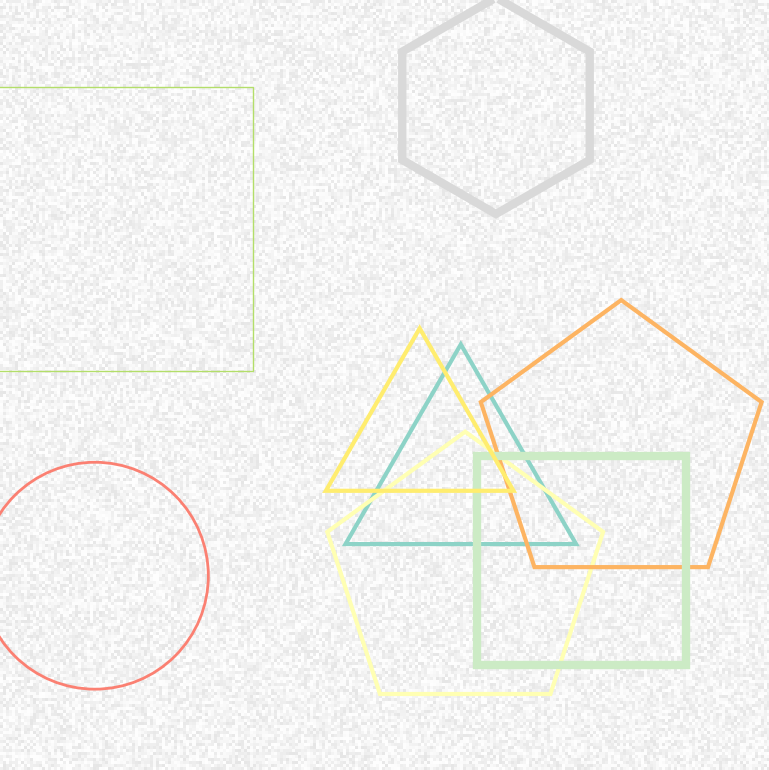[{"shape": "triangle", "thickness": 1.5, "radius": 0.86, "center": [0.598, 0.38]}, {"shape": "pentagon", "thickness": 1.5, "radius": 0.94, "center": [0.604, 0.251]}, {"shape": "circle", "thickness": 1, "radius": 0.74, "center": [0.123, 0.252]}, {"shape": "pentagon", "thickness": 1.5, "radius": 0.96, "center": [0.807, 0.419]}, {"shape": "square", "thickness": 0.5, "radius": 0.92, "center": [0.144, 0.702]}, {"shape": "hexagon", "thickness": 3, "radius": 0.7, "center": [0.644, 0.863]}, {"shape": "square", "thickness": 3, "radius": 0.68, "center": [0.755, 0.272]}, {"shape": "triangle", "thickness": 1.5, "radius": 0.7, "center": [0.545, 0.433]}]